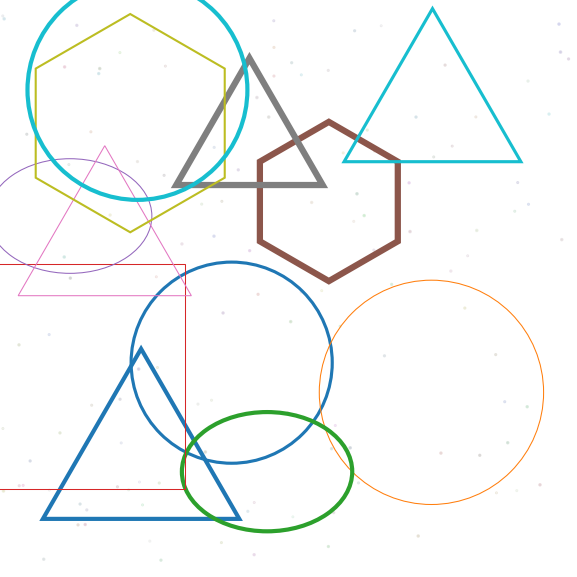[{"shape": "triangle", "thickness": 2, "radius": 0.98, "center": [0.244, 0.199]}, {"shape": "circle", "thickness": 1.5, "radius": 0.87, "center": [0.401, 0.371]}, {"shape": "circle", "thickness": 0.5, "radius": 0.97, "center": [0.747, 0.32]}, {"shape": "oval", "thickness": 2, "radius": 0.74, "center": [0.462, 0.182]}, {"shape": "square", "thickness": 0.5, "radius": 0.97, "center": [0.126, 0.347]}, {"shape": "oval", "thickness": 0.5, "radius": 0.71, "center": [0.121, 0.625]}, {"shape": "hexagon", "thickness": 3, "radius": 0.69, "center": [0.569, 0.65]}, {"shape": "triangle", "thickness": 0.5, "radius": 0.87, "center": [0.181, 0.574]}, {"shape": "triangle", "thickness": 3, "radius": 0.73, "center": [0.432, 0.752]}, {"shape": "hexagon", "thickness": 1, "radius": 0.94, "center": [0.225, 0.786]}, {"shape": "circle", "thickness": 2, "radius": 0.95, "center": [0.238, 0.843]}, {"shape": "triangle", "thickness": 1.5, "radius": 0.88, "center": [0.749, 0.807]}]